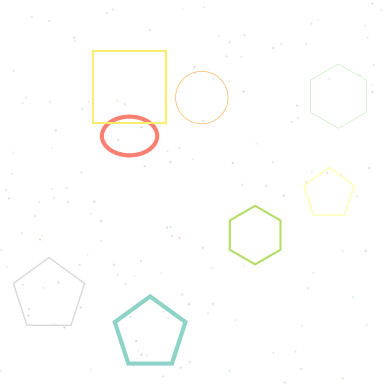[{"shape": "pentagon", "thickness": 3, "radius": 0.48, "center": [0.39, 0.134]}, {"shape": "pentagon", "thickness": 1, "radius": 0.34, "center": [0.855, 0.497]}, {"shape": "oval", "thickness": 3, "radius": 0.36, "center": [0.336, 0.647]}, {"shape": "circle", "thickness": 0.5, "radius": 0.34, "center": [0.524, 0.747]}, {"shape": "hexagon", "thickness": 1.5, "radius": 0.38, "center": [0.663, 0.389]}, {"shape": "pentagon", "thickness": 1, "radius": 0.49, "center": [0.127, 0.234]}, {"shape": "hexagon", "thickness": 0.5, "radius": 0.42, "center": [0.879, 0.75]}, {"shape": "square", "thickness": 1.5, "radius": 0.47, "center": [0.336, 0.774]}]